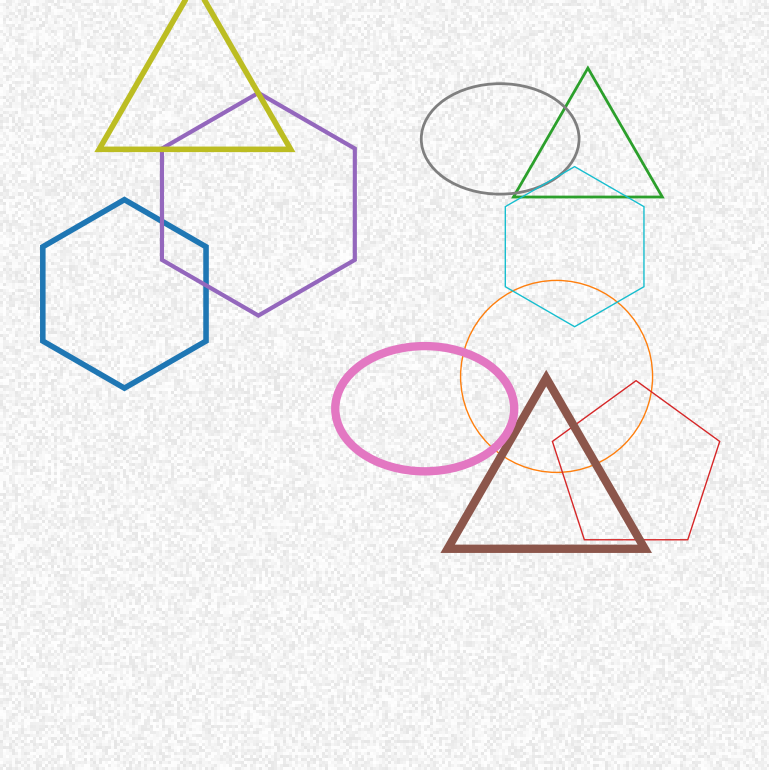[{"shape": "hexagon", "thickness": 2, "radius": 0.61, "center": [0.162, 0.618]}, {"shape": "circle", "thickness": 0.5, "radius": 0.62, "center": [0.723, 0.511]}, {"shape": "triangle", "thickness": 1, "radius": 0.56, "center": [0.764, 0.8]}, {"shape": "pentagon", "thickness": 0.5, "radius": 0.57, "center": [0.826, 0.391]}, {"shape": "hexagon", "thickness": 1.5, "radius": 0.72, "center": [0.336, 0.735]}, {"shape": "triangle", "thickness": 3, "radius": 0.74, "center": [0.709, 0.361]}, {"shape": "oval", "thickness": 3, "radius": 0.58, "center": [0.552, 0.469]}, {"shape": "oval", "thickness": 1, "radius": 0.51, "center": [0.65, 0.82]}, {"shape": "triangle", "thickness": 2, "radius": 0.72, "center": [0.253, 0.878]}, {"shape": "hexagon", "thickness": 0.5, "radius": 0.52, "center": [0.746, 0.68]}]